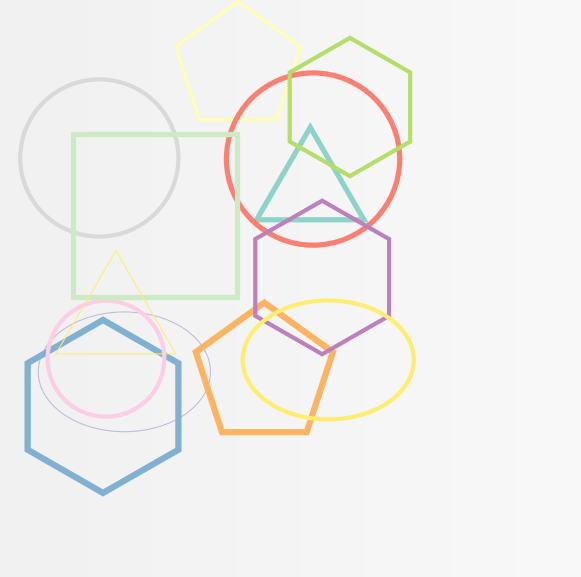[{"shape": "triangle", "thickness": 2.5, "radius": 0.53, "center": [0.534, 0.672]}, {"shape": "pentagon", "thickness": 1.5, "radius": 0.56, "center": [0.41, 0.884]}, {"shape": "oval", "thickness": 0.5, "radius": 0.74, "center": [0.214, 0.355]}, {"shape": "circle", "thickness": 2.5, "radius": 0.75, "center": [0.539, 0.724]}, {"shape": "hexagon", "thickness": 3, "radius": 0.75, "center": [0.177, 0.295]}, {"shape": "pentagon", "thickness": 3, "radius": 0.62, "center": [0.455, 0.351]}, {"shape": "hexagon", "thickness": 2, "radius": 0.6, "center": [0.602, 0.814]}, {"shape": "circle", "thickness": 2, "radius": 0.5, "center": [0.182, 0.378]}, {"shape": "circle", "thickness": 2, "radius": 0.68, "center": [0.171, 0.726]}, {"shape": "hexagon", "thickness": 2, "radius": 0.66, "center": [0.554, 0.519]}, {"shape": "square", "thickness": 2.5, "radius": 0.71, "center": [0.267, 0.626]}, {"shape": "triangle", "thickness": 0.5, "radius": 0.6, "center": [0.199, 0.446]}, {"shape": "oval", "thickness": 2, "radius": 0.74, "center": [0.565, 0.376]}]